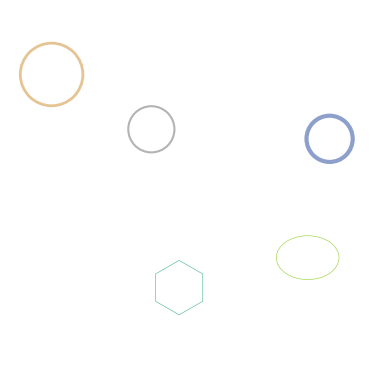[{"shape": "hexagon", "thickness": 0.5, "radius": 0.35, "center": [0.465, 0.253]}, {"shape": "circle", "thickness": 3, "radius": 0.3, "center": [0.856, 0.639]}, {"shape": "oval", "thickness": 0.5, "radius": 0.41, "center": [0.799, 0.331]}, {"shape": "circle", "thickness": 2, "radius": 0.41, "center": [0.134, 0.807]}, {"shape": "circle", "thickness": 1.5, "radius": 0.3, "center": [0.393, 0.664]}]